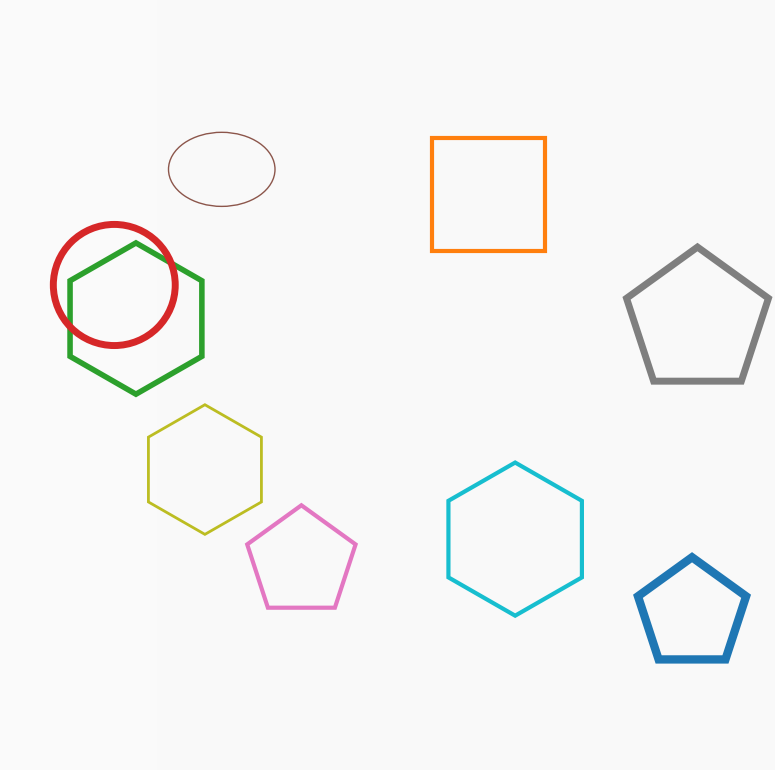[{"shape": "pentagon", "thickness": 3, "radius": 0.37, "center": [0.893, 0.203]}, {"shape": "square", "thickness": 1.5, "radius": 0.37, "center": [0.63, 0.747]}, {"shape": "hexagon", "thickness": 2, "radius": 0.49, "center": [0.175, 0.586]}, {"shape": "circle", "thickness": 2.5, "radius": 0.39, "center": [0.147, 0.63]}, {"shape": "oval", "thickness": 0.5, "radius": 0.34, "center": [0.286, 0.78]}, {"shape": "pentagon", "thickness": 1.5, "radius": 0.37, "center": [0.389, 0.27]}, {"shape": "pentagon", "thickness": 2.5, "radius": 0.48, "center": [0.9, 0.583]}, {"shape": "hexagon", "thickness": 1, "radius": 0.42, "center": [0.264, 0.39]}, {"shape": "hexagon", "thickness": 1.5, "radius": 0.5, "center": [0.665, 0.3]}]